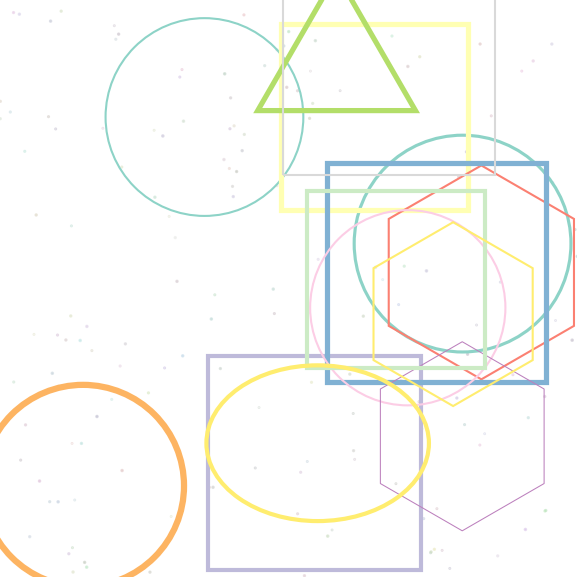[{"shape": "circle", "thickness": 1, "radius": 0.86, "center": [0.354, 0.796]}, {"shape": "circle", "thickness": 1.5, "radius": 0.94, "center": [0.801, 0.577]}, {"shape": "square", "thickness": 2.5, "radius": 0.81, "center": [0.648, 0.797]}, {"shape": "square", "thickness": 2, "radius": 0.92, "center": [0.545, 0.198]}, {"shape": "hexagon", "thickness": 1, "radius": 0.93, "center": [0.834, 0.527]}, {"shape": "square", "thickness": 2.5, "radius": 0.95, "center": [0.756, 0.528]}, {"shape": "circle", "thickness": 3, "radius": 0.87, "center": [0.144, 0.158]}, {"shape": "triangle", "thickness": 2.5, "radius": 0.79, "center": [0.583, 0.886]}, {"shape": "circle", "thickness": 1, "radius": 0.85, "center": [0.706, 0.466]}, {"shape": "square", "thickness": 1, "radius": 0.91, "center": [0.674, 0.879]}, {"shape": "hexagon", "thickness": 0.5, "radius": 0.82, "center": [0.8, 0.244]}, {"shape": "square", "thickness": 2, "radius": 0.77, "center": [0.686, 0.515]}, {"shape": "oval", "thickness": 2, "radius": 0.96, "center": [0.55, 0.232]}, {"shape": "hexagon", "thickness": 1, "radius": 0.8, "center": [0.785, 0.455]}]